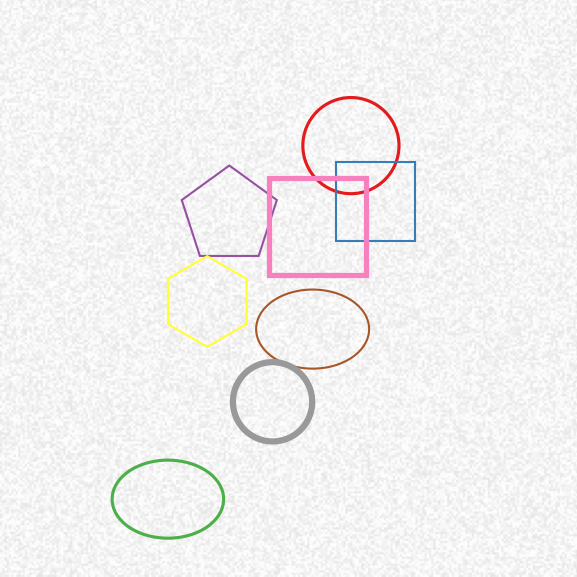[{"shape": "circle", "thickness": 1.5, "radius": 0.42, "center": [0.608, 0.747]}, {"shape": "square", "thickness": 1, "radius": 0.34, "center": [0.65, 0.65]}, {"shape": "oval", "thickness": 1.5, "radius": 0.48, "center": [0.291, 0.135]}, {"shape": "pentagon", "thickness": 1, "radius": 0.43, "center": [0.397, 0.626]}, {"shape": "hexagon", "thickness": 1, "radius": 0.39, "center": [0.359, 0.477]}, {"shape": "oval", "thickness": 1, "radius": 0.49, "center": [0.541, 0.429]}, {"shape": "square", "thickness": 2.5, "radius": 0.42, "center": [0.549, 0.607]}, {"shape": "circle", "thickness": 3, "radius": 0.34, "center": [0.472, 0.303]}]